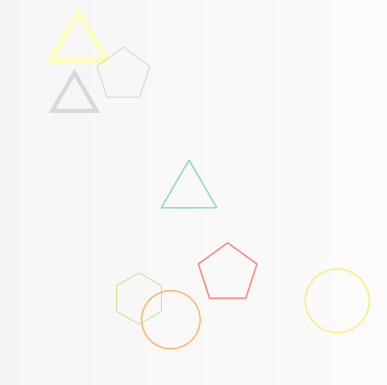[{"shape": "triangle", "thickness": 1, "radius": 0.41, "center": [0.488, 0.502]}, {"shape": "triangle", "thickness": 3, "radius": 0.42, "center": [0.203, 0.885]}, {"shape": "pentagon", "thickness": 1, "radius": 0.4, "center": [0.588, 0.29]}, {"shape": "circle", "thickness": 1, "radius": 0.38, "center": [0.441, 0.17]}, {"shape": "hexagon", "thickness": 0.5, "radius": 0.33, "center": [0.359, 0.225]}, {"shape": "triangle", "thickness": 3, "radius": 0.33, "center": [0.192, 0.745]}, {"shape": "pentagon", "thickness": 1, "radius": 0.36, "center": [0.318, 0.806]}, {"shape": "circle", "thickness": 1, "radius": 0.41, "center": [0.87, 0.219]}]